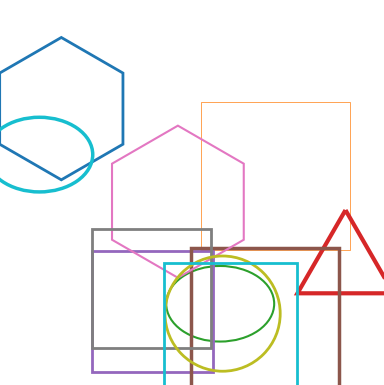[{"shape": "hexagon", "thickness": 2, "radius": 0.92, "center": [0.159, 0.718]}, {"shape": "square", "thickness": 0.5, "radius": 0.96, "center": [0.716, 0.543]}, {"shape": "oval", "thickness": 1.5, "radius": 0.7, "center": [0.572, 0.211]}, {"shape": "triangle", "thickness": 3, "radius": 0.72, "center": [0.897, 0.31]}, {"shape": "square", "thickness": 2, "radius": 0.78, "center": [0.395, 0.192]}, {"shape": "square", "thickness": 2.5, "radius": 0.96, "center": [0.689, 0.163]}, {"shape": "hexagon", "thickness": 1.5, "radius": 0.99, "center": [0.462, 0.476]}, {"shape": "square", "thickness": 2, "radius": 0.77, "center": [0.394, 0.25]}, {"shape": "circle", "thickness": 2, "radius": 0.75, "center": [0.578, 0.185]}, {"shape": "oval", "thickness": 2.5, "radius": 0.69, "center": [0.102, 0.598]}, {"shape": "square", "thickness": 2, "radius": 0.86, "center": [0.599, 0.145]}]